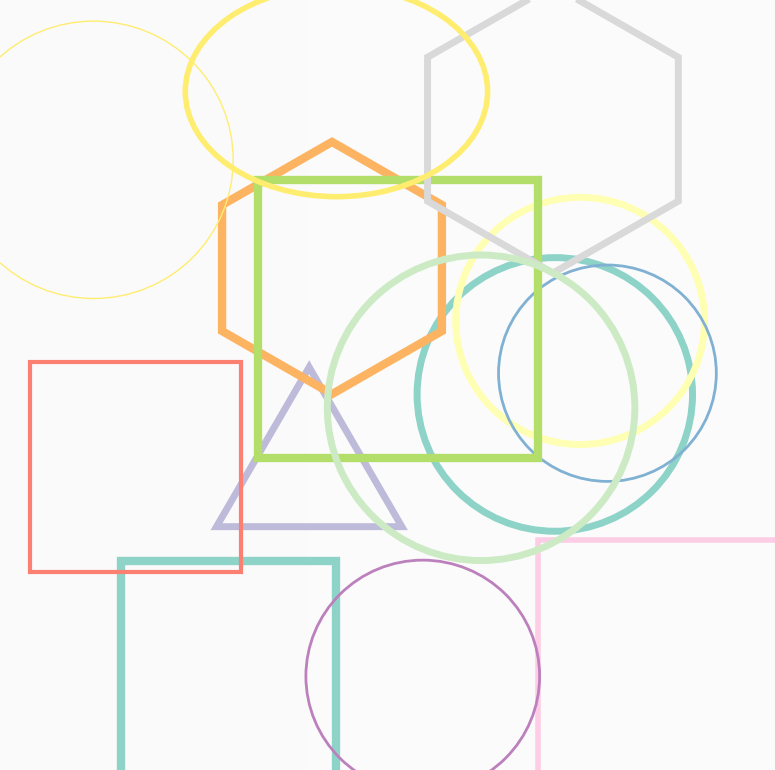[{"shape": "circle", "thickness": 2.5, "radius": 0.89, "center": [0.716, 0.488]}, {"shape": "square", "thickness": 3, "radius": 0.69, "center": [0.295, 0.133]}, {"shape": "circle", "thickness": 2.5, "radius": 0.8, "center": [0.749, 0.583]}, {"shape": "triangle", "thickness": 2.5, "radius": 0.69, "center": [0.399, 0.385]}, {"shape": "square", "thickness": 1.5, "radius": 0.68, "center": [0.175, 0.394]}, {"shape": "circle", "thickness": 1, "radius": 0.7, "center": [0.784, 0.515]}, {"shape": "hexagon", "thickness": 3, "radius": 0.82, "center": [0.428, 0.652]}, {"shape": "square", "thickness": 3, "radius": 0.9, "center": [0.514, 0.586]}, {"shape": "square", "thickness": 2, "radius": 0.87, "center": [0.868, 0.125]}, {"shape": "hexagon", "thickness": 2.5, "radius": 0.93, "center": [0.713, 0.832]}, {"shape": "circle", "thickness": 1, "radius": 0.75, "center": [0.545, 0.122]}, {"shape": "circle", "thickness": 2.5, "radius": 0.99, "center": [0.621, 0.47]}, {"shape": "circle", "thickness": 0.5, "radius": 0.9, "center": [0.121, 0.792]}, {"shape": "oval", "thickness": 2, "radius": 0.98, "center": [0.434, 0.881]}]